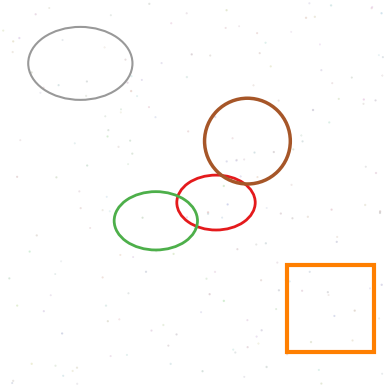[{"shape": "oval", "thickness": 2, "radius": 0.51, "center": [0.561, 0.474]}, {"shape": "oval", "thickness": 2, "radius": 0.54, "center": [0.405, 0.426]}, {"shape": "square", "thickness": 3, "radius": 0.56, "center": [0.859, 0.198]}, {"shape": "circle", "thickness": 2.5, "radius": 0.56, "center": [0.643, 0.633]}, {"shape": "oval", "thickness": 1.5, "radius": 0.68, "center": [0.209, 0.835]}]